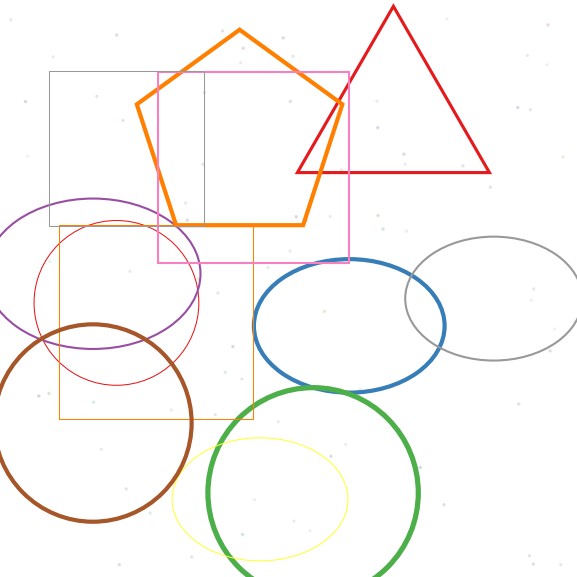[{"shape": "circle", "thickness": 0.5, "radius": 0.71, "center": [0.202, 0.475]}, {"shape": "triangle", "thickness": 1.5, "radius": 0.96, "center": [0.681, 0.796]}, {"shape": "oval", "thickness": 2, "radius": 0.83, "center": [0.605, 0.435]}, {"shape": "circle", "thickness": 2.5, "radius": 0.91, "center": [0.542, 0.146]}, {"shape": "oval", "thickness": 1, "radius": 0.93, "center": [0.161, 0.525]}, {"shape": "square", "thickness": 0.5, "radius": 0.84, "center": [0.27, 0.441]}, {"shape": "pentagon", "thickness": 2, "radius": 0.94, "center": [0.415, 0.761]}, {"shape": "oval", "thickness": 0.5, "radius": 0.76, "center": [0.45, 0.134]}, {"shape": "circle", "thickness": 2, "radius": 0.85, "center": [0.161, 0.267]}, {"shape": "square", "thickness": 1, "radius": 0.83, "center": [0.439, 0.71]}, {"shape": "square", "thickness": 0.5, "radius": 0.67, "center": [0.219, 0.742]}, {"shape": "oval", "thickness": 1, "radius": 0.77, "center": [0.855, 0.482]}]